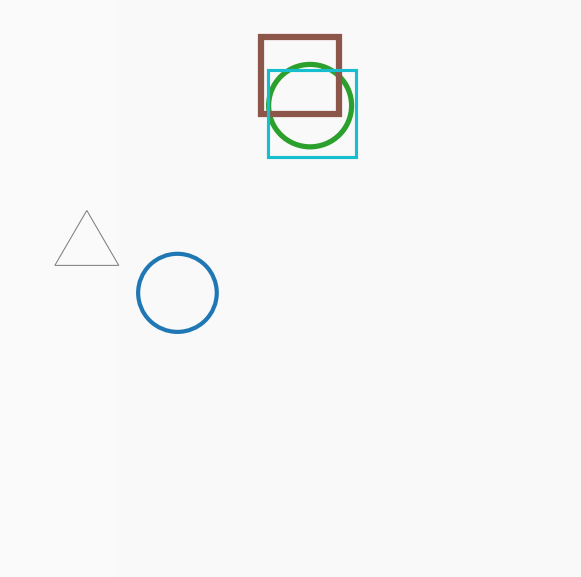[{"shape": "circle", "thickness": 2, "radius": 0.34, "center": [0.305, 0.492]}, {"shape": "circle", "thickness": 2.5, "radius": 0.36, "center": [0.534, 0.816]}, {"shape": "square", "thickness": 3, "radius": 0.33, "center": [0.516, 0.868]}, {"shape": "triangle", "thickness": 0.5, "radius": 0.32, "center": [0.149, 0.571]}, {"shape": "square", "thickness": 1.5, "radius": 0.38, "center": [0.537, 0.802]}]